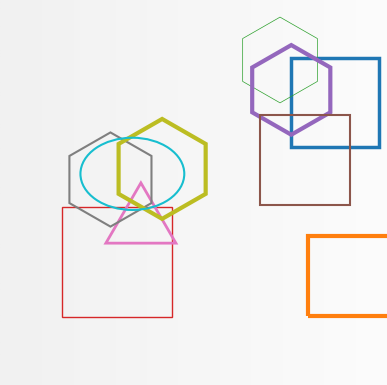[{"shape": "square", "thickness": 2.5, "radius": 0.57, "center": [0.864, 0.734]}, {"shape": "square", "thickness": 3, "radius": 0.52, "center": [0.898, 0.284]}, {"shape": "hexagon", "thickness": 0.5, "radius": 0.56, "center": [0.723, 0.844]}, {"shape": "square", "thickness": 1, "radius": 0.71, "center": [0.302, 0.319]}, {"shape": "hexagon", "thickness": 3, "radius": 0.58, "center": [0.752, 0.766]}, {"shape": "square", "thickness": 1.5, "radius": 0.58, "center": [0.787, 0.584]}, {"shape": "triangle", "thickness": 2, "radius": 0.52, "center": [0.364, 0.421]}, {"shape": "hexagon", "thickness": 1.5, "radius": 0.61, "center": [0.285, 0.534]}, {"shape": "hexagon", "thickness": 3, "radius": 0.65, "center": [0.418, 0.561]}, {"shape": "oval", "thickness": 1.5, "radius": 0.67, "center": [0.342, 0.548]}]